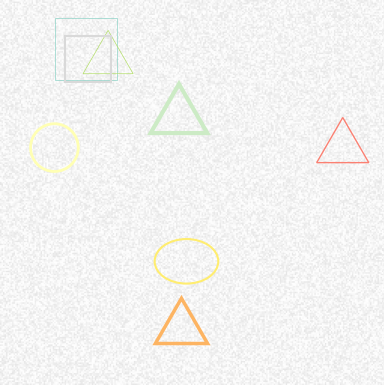[{"shape": "square", "thickness": 0.5, "radius": 0.4, "center": [0.223, 0.873]}, {"shape": "circle", "thickness": 2, "radius": 0.31, "center": [0.141, 0.617]}, {"shape": "triangle", "thickness": 1, "radius": 0.39, "center": [0.89, 0.617]}, {"shape": "triangle", "thickness": 2.5, "radius": 0.39, "center": [0.471, 0.147]}, {"shape": "triangle", "thickness": 0.5, "radius": 0.38, "center": [0.281, 0.846]}, {"shape": "square", "thickness": 1.5, "radius": 0.3, "center": [0.229, 0.848]}, {"shape": "triangle", "thickness": 3, "radius": 0.42, "center": [0.465, 0.697]}, {"shape": "oval", "thickness": 1.5, "radius": 0.41, "center": [0.484, 0.321]}]